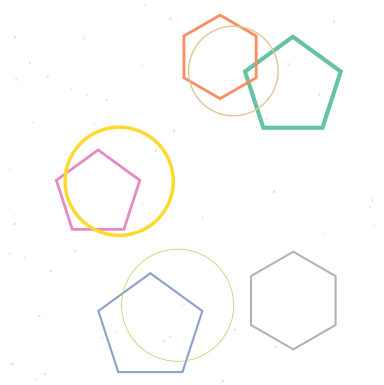[{"shape": "pentagon", "thickness": 3, "radius": 0.65, "center": [0.761, 0.774]}, {"shape": "hexagon", "thickness": 2, "radius": 0.54, "center": [0.572, 0.852]}, {"shape": "pentagon", "thickness": 1.5, "radius": 0.71, "center": [0.391, 0.148]}, {"shape": "pentagon", "thickness": 2, "radius": 0.57, "center": [0.255, 0.496]}, {"shape": "circle", "thickness": 0.5, "radius": 0.73, "center": [0.461, 0.207]}, {"shape": "circle", "thickness": 2.5, "radius": 0.7, "center": [0.31, 0.529]}, {"shape": "circle", "thickness": 1, "radius": 0.58, "center": [0.606, 0.816]}, {"shape": "hexagon", "thickness": 1.5, "radius": 0.63, "center": [0.762, 0.219]}]